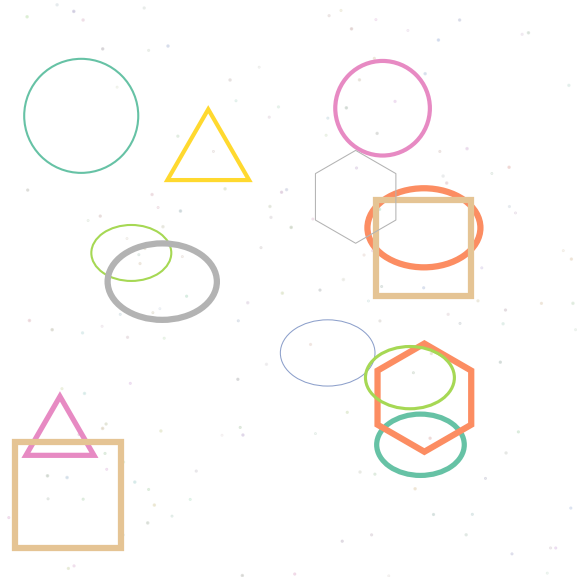[{"shape": "oval", "thickness": 2.5, "radius": 0.38, "center": [0.728, 0.229]}, {"shape": "circle", "thickness": 1, "radius": 0.49, "center": [0.141, 0.799]}, {"shape": "oval", "thickness": 3, "radius": 0.49, "center": [0.734, 0.605]}, {"shape": "hexagon", "thickness": 3, "radius": 0.47, "center": [0.735, 0.311]}, {"shape": "oval", "thickness": 0.5, "radius": 0.41, "center": [0.567, 0.388]}, {"shape": "circle", "thickness": 2, "radius": 0.41, "center": [0.662, 0.812]}, {"shape": "triangle", "thickness": 2.5, "radius": 0.34, "center": [0.104, 0.245]}, {"shape": "oval", "thickness": 1, "radius": 0.35, "center": [0.227, 0.561]}, {"shape": "oval", "thickness": 1.5, "radius": 0.38, "center": [0.71, 0.345]}, {"shape": "triangle", "thickness": 2, "radius": 0.41, "center": [0.361, 0.728]}, {"shape": "square", "thickness": 3, "radius": 0.46, "center": [0.118, 0.142]}, {"shape": "square", "thickness": 3, "radius": 0.41, "center": [0.734, 0.57]}, {"shape": "hexagon", "thickness": 0.5, "radius": 0.4, "center": [0.616, 0.658]}, {"shape": "oval", "thickness": 3, "radius": 0.47, "center": [0.281, 0.511]}]